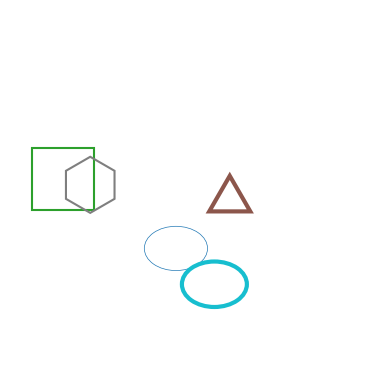[{"shape": "oval", "thickness": 0.5, "radius": 0.41, "center": [0.457, 0.355]}, {"shape": "square", "thickness": 1.5, "radius": 0.4, "center": [0.163, 0.536]}, {"shape": "triangle", "thickness": 3, "radius": 0.31, "center": [0.597, 0.482]}, {"shape": "hexagon", "thickness": 1.5, "radius": 0.36, "center": [0.234, 0.52]}, {"shape": "oval", "thickness": 3, "radius": 0.42, "center": [0.557, 0.262]}]